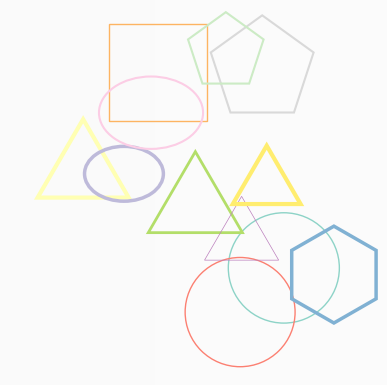[{"shape": "circle", "thickness": 1, "radius": 0.72, "center": [0.732, 0.304]}, {"shape": "triangle", "thickness": 3, "radius": 0.68, "center": [0.215, 0.555]}, {"shape": "oval", "thickness": 2.5, "radius": 0.51, "center": [0.32, 0.549]}, {"shape": "circle", "thickness": 1, "radius": 0.71, "center": [0.62, 0.189]}, {"shape": "hexagon", "thickness": 2.5, "radius": 0.63, "center": [0.862, 0.287]}, {"shape": "square", "thickness": 1, "radius": 0.63, "center": [0.408, 0.811]}, {"shape": "triangle", "thickness": 2, "radius": 0.7, "center": [0.504, 0.466]}, {"shape": "oval", "thickness": 1.5, "radius": 0.67, "center": [0.39, 0.707]}, {"shape": "pentagon", "thickness": 1.5, "radius": 0.7, "center": [0.677, 0.821]}, {"shape": "triangle", "thickness": 0.5, "radius": 0.55, "center": [0.623, 0.38]}, {"shape": "pentagon", "thickness": 1.5, "radius": 0.51, "center": [0.583, 0.866]}, {"shape": "triangle", "thickness": 3, "radius": 0.51, "center": [0.688, 0.521]}]